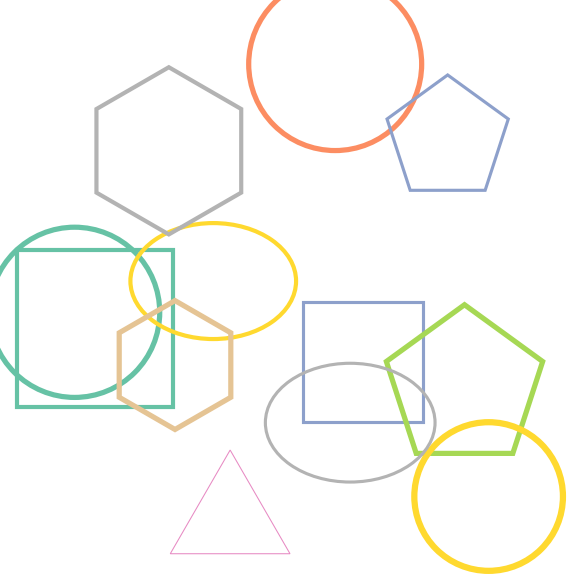[{"shape": "square", "thickness": 2, "radius": 0.68, "center": [0.165, 0.43]}, {"shape": "circle", "thickness": 2.5, "radius": 0.74, "center": [0.129, 0.458]}, {"shape": "circle", "thickness": 2.5, "radius": 0.75, "center": [0.58, 0.888]}, {"shape": "square", "thickness": 1.5, "radius": 0.52, "center": [0.629, 0.372]}, {"shape": "pentagon", "thickness": 1.5, "radius": 0.55, "center": [0.775, 0.759]}, {"shape": "triangle", "thickness": 0.5, "radius": 0.6, "center": [0.399, 0.1]}, {"shape": "pentagon", "thickness": 2.5, "radius": 0.71, "center": [0.804, 0.329]}, {"shape": "oval", "thickness": 2, "radius": 0.72, "center": [0.369, 0.512]}, {"shape": "circle", "thickness": 3, "radius": 0.64, "center": [0.846, 0.139]}, {"shape": "hexagon", "thickness": 2.5, "radius": 0.56, "center": [0.303, 0.367]}, {"shape": "oval", "thickness": 1.5, "radius": 0.73, "center": [0.606, 0.267]}, {"shape": "hexagon", "thickness": 2, "radius": 0.72, "center": [0.292, 0.738]}]